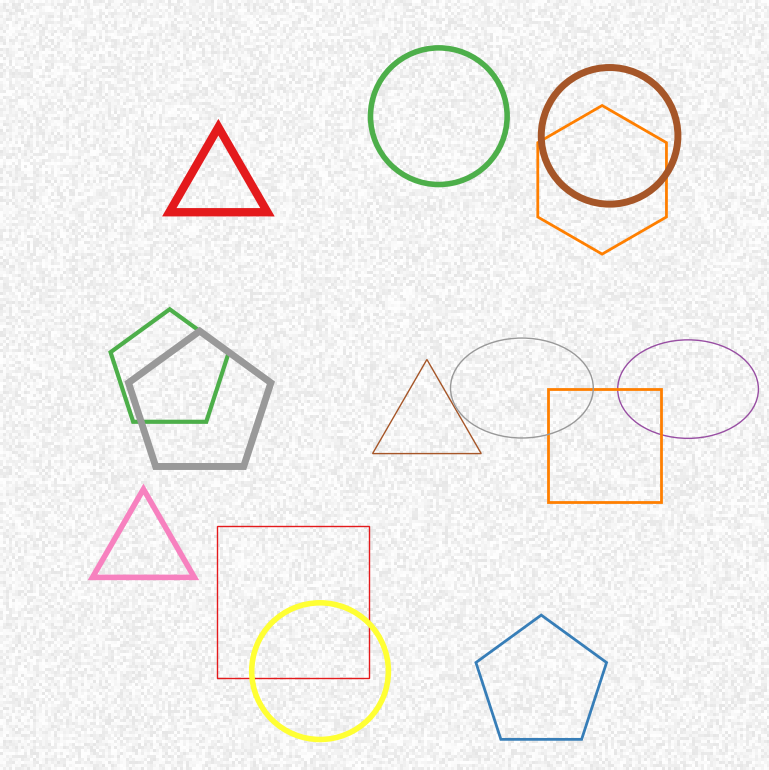[{"shape": "square", "thickness": 0.5, "radius": 0.49, "center": [0.381, 0.218]}, {"shape": "triangle", "thickness": 3, "radius": 0.37, "center": [0.284, 0.761]}, {"shape": "pentagon", "thickness": 1, "radius": 0.45, "center": [0.703, 0.112]}, {"shape": "pentagon", "thickness": 1.5, "radius": 0.4, "center": [0.22, 0.518]}, {"shape": "circle", "thickness": 2, "radius": 0.44, "center": [0.57, 0.849]}, {"shape": "oval", "thickness": 0.5, "radius": 0.46, "center": [0.894, 0.495]}, {"shape": "hexagon", "thickness": 1, "radius": 0.48, "center": [0.782, 0.766]}, {"shape": "square", "thickness": 1, "radius": 0.36, "center": [0.785, 0.421]}, {"shape": "circle", "thickness": 2, "radius": 0.44, "center": [0.416, 0.128]}, {"shape": "triangle", "thickness": 0.5, "radius": 0.41, "center": [0.554, 0.452]}, {"shape": "circle", "thickness": 2.5, "radius": 0.44, "center": [0.792, 0.824]}, {"shape": "triangle", "thickness": 2, "radius": 0.38, "center": [0.186, 0.288]}, {"shape": "oval", "thickness": 0.5, "radius": 0.46, "center": [0.678, 0.496]}, {"shape": "pentagon", "thickness": 2.5, "radius": 0.49, "center": [0.259, 0.473]}]